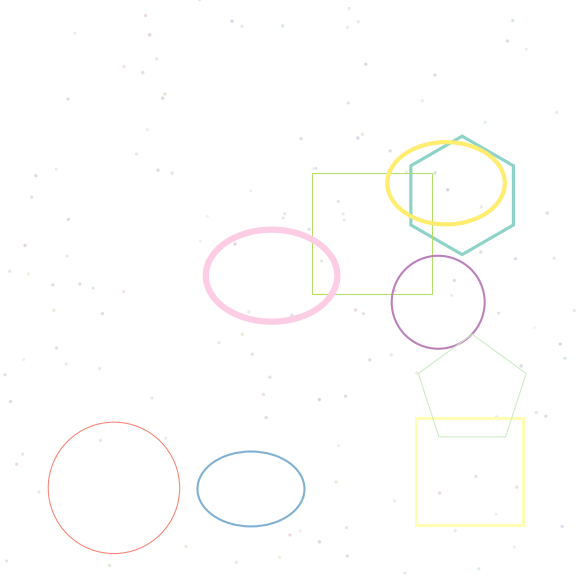[{"shape": "hexagon", "thickness": 1.5, "radius": 0.51, "center": [0.8, 0.661]}, {"shape": "square", "thickness": 1.5, "radius": 0.46, "center": [0.813, 0.182]}, {"shape": "circle", "thickness": 0.5, "radius": 0.57, "center": [0.197, 0.154]}, {"shape": "oval", "thickness": 1, "radius": 0.46, "center": [0.435, 0.152]}, {"shape": "square", "thickness": 0.5, "radius": 0.52, "center": [0.645, 0.595]}, {"shape": "oval", "thickness": 3, "radius": 0.57, "center": [0.47, 0.522]}, {"shape": "circle", "thickness": 1, "radius": 0.4, "center": [0.759, 0.476]}, {"shape": "pentagon", "thickness": 0.5, "radius": 0.49, "center": [0.818, 0.322]}, {"shape": "oval", "thickness": 2, "radius": 0.51, "center": [0.772, 0.682]}]